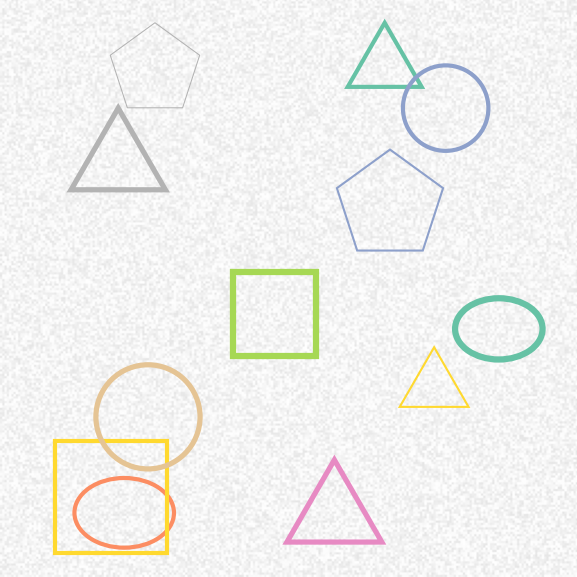[{"shape": "oval", "thickness": 3, "radius": 0.38, "center": [0.864, 0.43]}, {"shape": "triangle", "thickness": 2, "radius": 0.37, "center": [0.666, 0.886]}, {"shape": "oval", "thickness": 2, "radius": 0.43, "center": [0.215, 0.111]}, {"shape": "pentagon", "thickness": 1, "radius": 0.48, "center": [0.675, 0.643]}, {"shape": "circle", "thickness": 2, "radius": 0.37, "center": [0.772, 0.812]}, {"shape": "triangle", "thickness": 2.5, "radius": 0.47, "center": [0.579, 0.108]}, {"shape": "square", "thickness": 3, "radius": 0.36, "center": [0.476, 0.456]}, {"shape": "square", "thickness": 2, "radius": 0.48, "center": [0.192, 0.139]}, {"shape": "triangle", "thickness": 1, "radius": 0.34, "center": [0.752, 0.329]}, {"shape": "circle", "thickness": 2.5, "radius": 0.45, "center": [0.256, 0.277]}, {"shape": "triangle", "thickness": 2.5, "radius": 0.47, "center": [0.205, 0.718]}, {"shape": "pentagon", "thickness": 0.5, "radius": 0.41, "center": [0.268, 0.878]}]